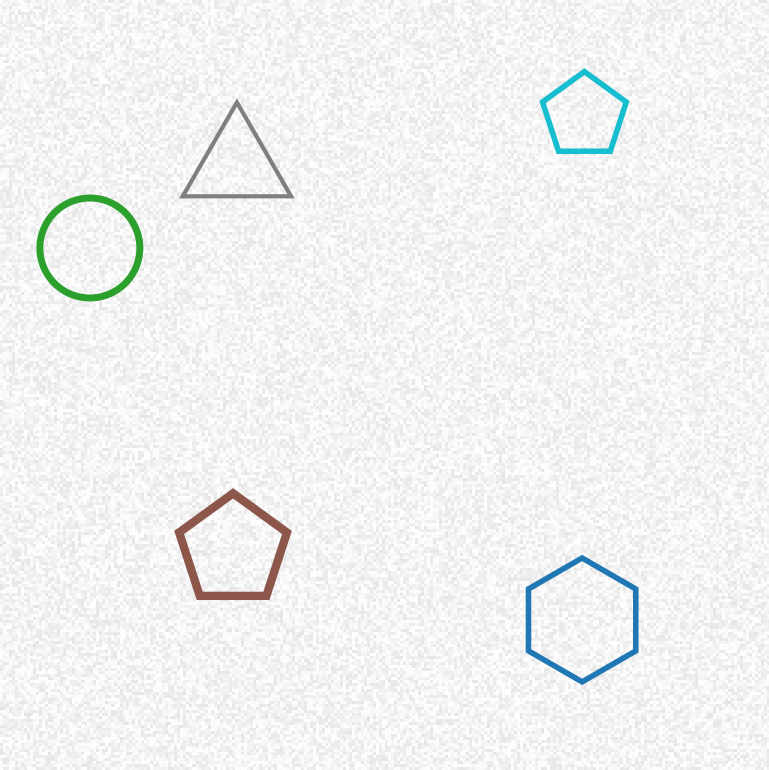[{"shape": "hexagon", "thickness": 2, "radius": 0.4, "center": [0.756, 0.195]}, {"shape": "circle", "thickness": 2.5, "radius": 0.32, "center": [0.117, 0.678]}, {"shape": "pentagon", "thickness": 3, "radius": 0.37, "center": [0.303, 0.286]}, {"shape": "triangle", "thickness": 1.5, "radius": 0.41, "center": [0.308, 0.786]}, {"shape": "pentagon", "thickness": 2, "radius": 0.29, "center": [0.759, 0.85]}]